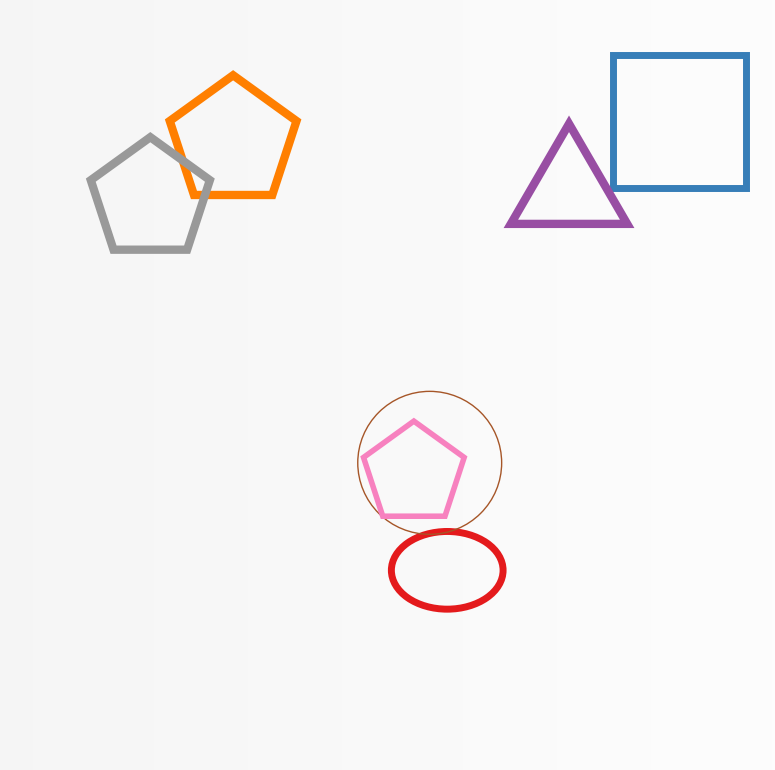[{"shape": "oval", "thickness": 2.5, "radius": 0.36, "center": [0.577, 0.259]}, {"shape": "square", "thickness": 2.5, "radius": 0.43, "center": [0.877, 0.842]}, {"shape": "triangle", "thickness": 3, "radius": 0.43, "center": [0.734, 0.753]}, {"shape": "pentagon", "thickness": 3, "radius": 0.43, "center": [0.301, 0.816]}, {"shape": "circle", "thickness": 0.5, "radius": 0.46, "center": [0.554, 0.399]}, {"shape": "pentagon", "thickness": 2, "radius": 0.34, "center": [0.534, 0.385]}, {"shape": "pentagon", "thickness": 3, "radius": 0.4, "center": [0.194, 0.741]}]